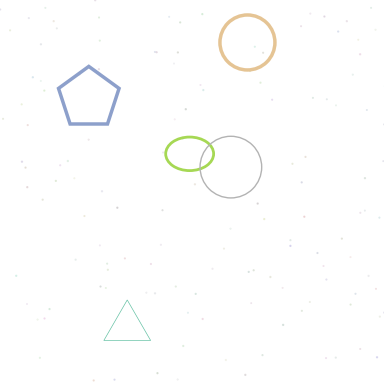[{"shape": "triangle", "thickness": 0.5, "radius": 0.35, "center": [0.33, 0.151]}, {"shape": "pentagon", "thickness": 2.5, "radius": 0.41, "center": [0.231, 0.745]}, {"shape": "oval", "thickness": 2, "radius": 0.31, "center": [0.493, 0.6]}, {"shape": "circle", "thickness": 2.5, "radius": 0.36, "center": [0.643, 0.89]}, {"shape": "circle", "thickness": 1, "radius": 0.4, "center": [0.6, 0.566]}]